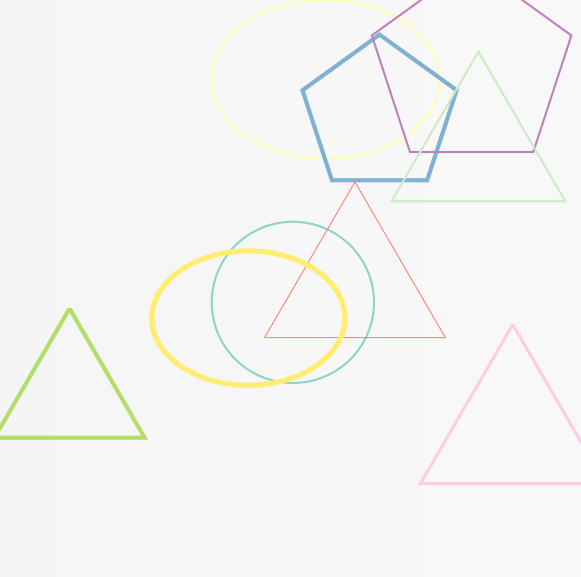[{"shape": "circle", "thickness": 1, "radius": 0.7, "center": [0.504, 0.476]}, {"shape": "oval", "thickness": 1, "radius": 0.98, "center": [0.56, 0.862]}, {"shape": "triangle", "thickness": 0.5, "radius": 0.9, "center": [0.611, 0.504]}, {"shape": "pentagon", "thickness": 2, "radius": 0.7, "center": [0.653, 0.8]}, {"shape": "triangle", "thickness": 2, "radius": 0.75, "center": [0.12, 0.316]}, {"shape": "triangle", "thickness": 1.5, "radius": 0.92, "center": [0.882, 0.254]}, {"shape": "pentagon", "thickness": 1, "radius": 0.9, "center": [0.811, 0.882]}, {"shape": "triangle", "thickness": 1, "radius": 0.86, "center": [0.823, 0.737]}, {"shape": "oval", "thickness": 2.5, "radius": 0.83, "center": [0.427, 0.448]}]